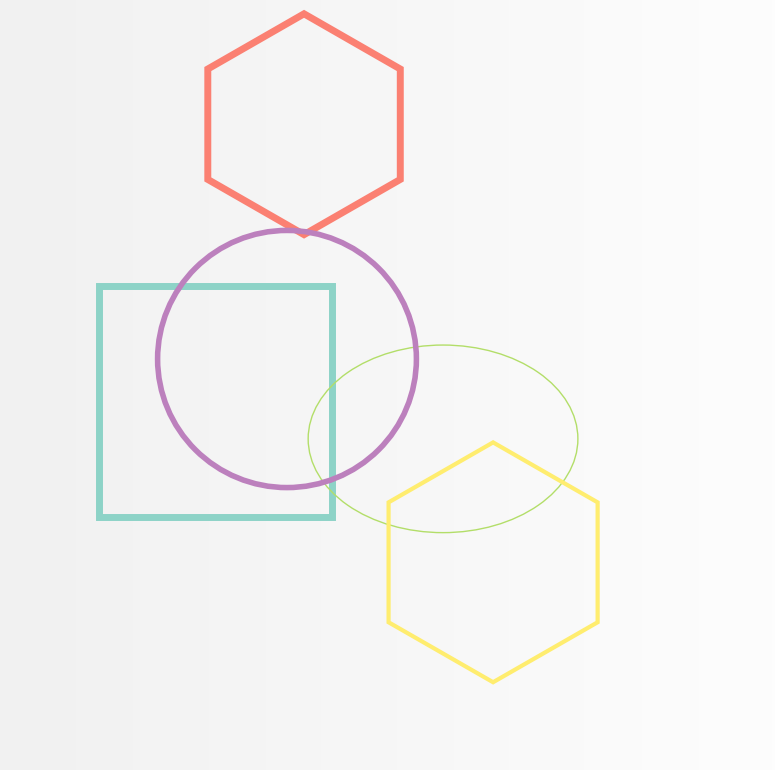[{"shape": "square", "thickness": 2.5, "radius": 0.75, "center": [0.278, 0.479]}, {"shape": "hexagon", "thickness": 2.5, "radius": 0.72, "center": [0.392, 0.839]}, {"shape": "oval", "thickness": 0.5, "radius": 0.87, "center": [0.572, 0.43]}, {"shape": "circle", "thickness": 2, "radius": 0.83, "center": [0.37, 0.534]}, {"shape": "hexagon", "thickness": 1.5, "radius": 0.78, "center": [0.636, 0.27]}]